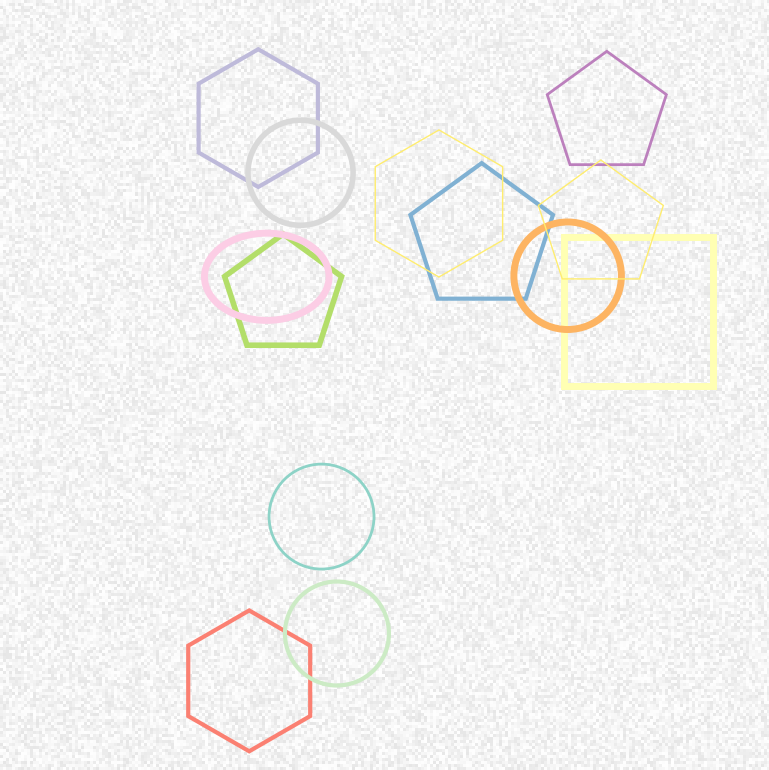[{"shape": "circle", "thickness": 1, "radius": 0.34, "center": [0.418, 0.329]}, {"shape": "square", "thickness": 2.5, "radius": 0.48, "center": [0.829, 0.595]}, {"shape": "hexagon", "thickness": 1.5, "radius": 0.45, "center": [0.335, 0.847]}, {"shape": "hexagon", "thickness": 1.5, "radius": 0.46, "center": [0.324, 0.116]}, {"shape": "pentagon", "thickness": 1.5, "radius": 0.49, "center": [0.626, 0.691]}, {"shape": "circle", "thickness": 2.5, "radius": 0.35, "center": [0.737, 0.642]}, {"shape": "pentagon", "thickness": 2, "radius": 0.4, "center": [0.368, 0.616]}, {"shape": "oval", "thickness": 2.5, "radius": 0.4, "center": [0.346, 0.641]}, {"shape": "circle", "thickness": 2, "radius": 0.34, "center": [0.39, 0.776]}, {"shape": "pentagon", "thickness": 1, "radius": 0.41, "center": [0.788, 0.852]}, {"shape": "circle", "thickness": 1.5, "radius": 0.34, "center": [0.438, 0.177]}, {"shape": "hexagon", "thickness": 0.5, "radius": 0.48, "center": [0.57, 0.736]}, {"shape": "pentagon", "thickness": 0.5, "radius": 0.43, "center": [0.78, 0.707]}]